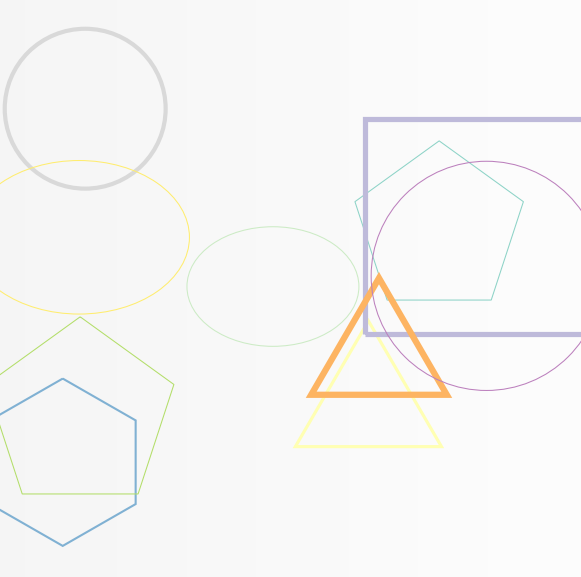[{"shape": "pentagon", "thickness": 0.5, "radius": 0.76, "center": [0.756, 0.603]}, {"shape": "triangle", "thickness": 1.5, "radius": 0.73, "center": [0.634, 0.298]}, {"shape": "square", "thickness": 2.5, "radius": 0.93, "center": [0.815, 0.607]}, {"shape": "hexagon", "thickness": 1, "radius": 0.72, "center": [0.108, 0.199]}, {"shape": "triangle", "thickness": 3, "radius": 0.67, "center": [0.652, 0.383]}, {"shape": "pentagon", "thickness": 0.5, "radius": 0.85, "center": [0.138, 0.281]}, {"shape": "circle", "thickness": 2, "radius": 0.69, "center": [0.147, 0.811]}, {"shape": "circle", "thickness": 0.5, "radius": 0.99, "center": [0.837, 0.521]}, {"shape": "oval", "thickness": 0.5, "radius": 0.74, "center": [0.47, 0.503]}, {"shape": "oval", "thickness": 0.5, "radius": 0.95, "center": [0.136, 0.588]}]